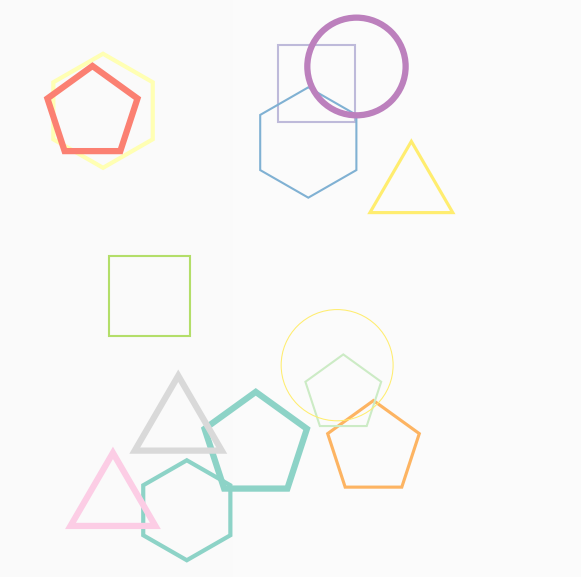[{"shape": "hexagon", "thickness": 2, "radius": 0.43, "center": [0.321, 0.116]}, {"shape": "pentagon", "thickness": 3, "radius": 0.46, "center": [0.44, 0.228]}, {"shape": "hexagon", "thickness": 2, "radius": 0.49, "center": [0.177, 0.807]}, {"shape": "square", "thickness": 1, "radius": 0.33, "center": [0.545, 0.854]}, {"shape": "pentagon", "thickness": 3, "radius": 0.41, "center": [0.159, 0.803]}, {"shape": "hexagon", "thickness": 1, "radius": 0.48, "center": [0.53, 0.752]}, {"shape": "pentagon", "thickness": 1.5, "radius": 0.41, "center": [0.643, 0.223]}, {"shape": "square", "thickness": 1, "radius": 0.35, "center": [0.257, 0.487]}, {"shape": "triangle", "thickness": 3, "radius": 0.42, "center": [0.194, 0.131]}, {"shape": "triangle", "thickness": 3, "radius": 0.43, "center": [0.307, 0.262]}, {"shape": "circle", "thickness": 3, "radius": 0.42, "center": [0.613, 0.884]}, {"shape": "pentagon", "thickness": 1, "radius": 0.34, "center": [0.591, 0.317]}, {"shape": "circle", "thickness": 0.5, "radius": 0.48, "center": [0.58, 0.367]}, {"shape": "triangle", "thickness": 1.5, "radius": 0.41, "center": [0.708, 0.672]}]